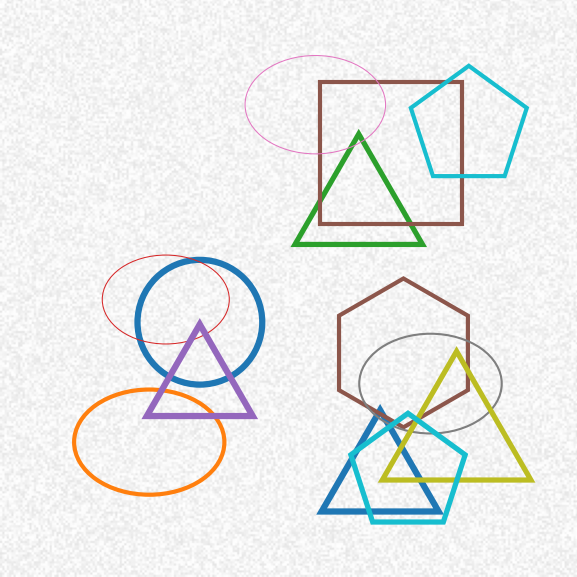[{"shape": "triangle", "thickness": 3, "radius": 0.58, "center": [0.658, 0.172]}, {"shape": "circle", "thickness": 3, "radius": 0.54, "center": [0.346, 0.441]}, {"shape": "oval", "thickness": 2, "radius": 0.65, "center": [0.258, 0.234]}, {"shape": "triangle", "thickness": 2.5, "radius": 0.64, "center": [0.621, 0.64]}, {"shape": "oval", "thickness": 0.5, "radius": 0.55, "center": [0.287, 0.48]}, {"shape": "triangle", "thickness": 3, "radius": 0.53, "center": [0.346, 0.332]}, {"shape": "hexagon", "thickness": 2, "radius": 0.64, "center": [0.699, 0.388]}, {"shape": "square", "thickness": 2, "radius": 0.61, "center": [0.677, 0.735]}, {"shape": "oval", "thickness": 0.5, "radius": 0.61, "center": [0.546, 0.818]}, {"shape": "oval", "thickness": 1, "radius": 0.62, "center": [0.745, 0.335]}, {"shape": "triangle", "thickness": 2.5, "radius": 0.74, "center": [0.791, 0.242]}, {"shape": "pentagon", "thickness": 2.5, "radius": 0.52, "center": [0.707, 0.179]}, {"shape": "pentagon", "thickness": 2, "radius": 0.53, "center": [0.812, 0.78]}]